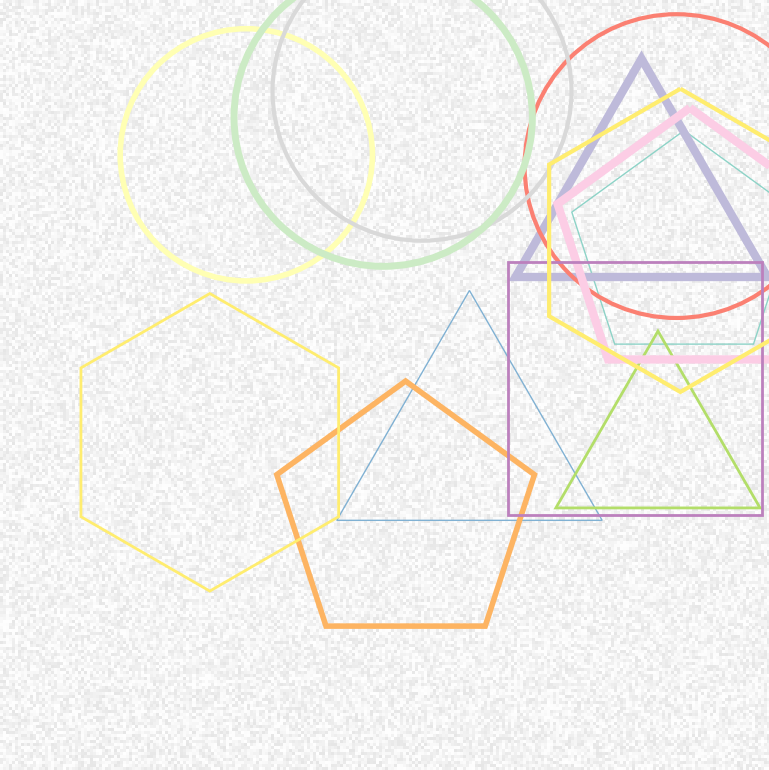[{"shape": "pentagon", "thickness": 0.5, "radius": 0.77, "center": [0.888, 0.677]}, {"shape": "circle", "thickness": 2, "radius": 0.82, "center": [0.32, 0.799]}, {"shape": "triangle", "thickness": 3, "radius": 0.94, "center": [0.833, 0.735]}, {"shape": "circle", "thickness": 1.5, "radius": 0.99, "center": [0.879, 0.784]}, {"shape": "triangle", "thickness": 0.5, "radius": 1.0, "center": [0.61, 0.424]}, {"shape": "pentagon", "thickness": 2, "radius": 0.88, "center": [0.527, 0.329]}, {"shape": "triangle", "thickness": 1, "radius": 0.77, "center": [0.855, 0.417]}, {"shape": "pentagon", "thickness": 3, "radius": 0.9, "center": [0.896, 0.679]}, {"shape": "circle", "thickness": 1.5, "radius": 0.97, "center": [0.548, 0.881]}, {"shape": "square", "thickness": 1, "radius": 0.82, "center": [0.824, 0.495]}, {"shape": "circle", "thickness": 2.5, "radius": 0.97, "center": [0.498, 0.848]}, {"shape": "hexagon", "thickness": 1, "radius": 0.97, "center": [0.272, 0.426]}, {"shape": "hexagon", "thickness": 1.5, "radius": 0.98, "center": [0.884, 0.688]}]